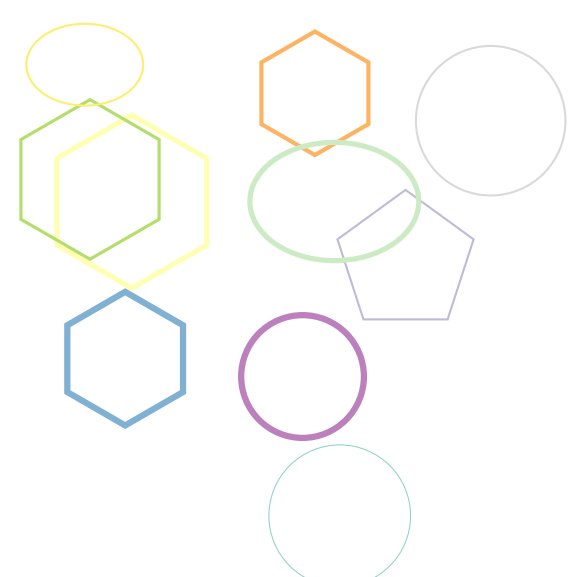[{"shape": "circle", "thickness": 0.5, "radius": 0.61, "center": [0.588, 0.106]}, {"shape": "hexagon", "thickness": 2.5, "radius": 0.75, "center": [0.228, 0.65]}, {"shape": "pentagon", "thickness": 1, "radius": 0.62, "center": [0.702, 0.546]}, {"shape": "hexagon", "thickness": 3, "radius": 0.58, "center": [0.217, 0.378]}, {"shape": "hexagon", "thickness": 2, "radius": 0.53, "center": [0.545, 0.838]}, {"shape": "hexagon", "thickness": 1.5, "radius": 0.69, "center": [0.156, 0.688]}, {"shape": "circle", "thickness": 1, "radius": 0.65, "center": [0.85, 0.79]}, {"shape": "circle", "thickness": 3, "radius": 0.53, "center": [0.524, 0.347]}, {"shape": "oval", "thickness": 2.5, "radius": 0.73, "center": [0.579, 0.65]}, {"shape": "oval", "thickness": 1, "radius": 0.51, "center": [0.147, 0.887]}]